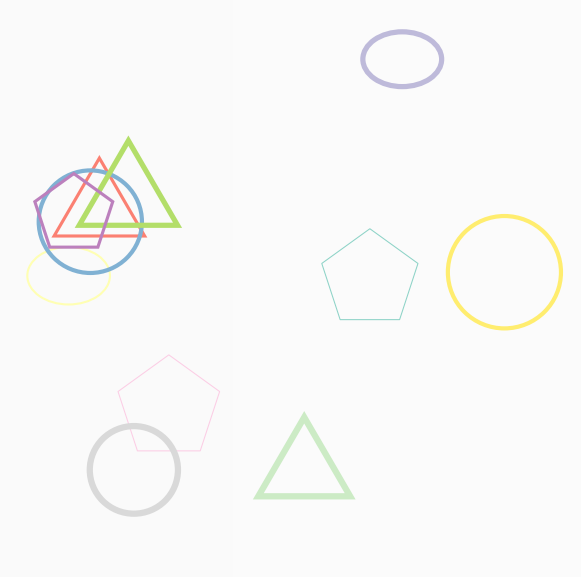[{"shape": "pentagon", "thickness": 0.5, "radius": 0.44, "center": [0.636, 0.516]}, {"shape": "oval", "thickness": 1, "radius": 0.36, "center": [0.118, 0.522]}, {"shape": "oval", "thickness": 2.5, "radius": 0.34, "center": [0.692, 0.897]}, {"shape": "triangle", "thickness": 1.5, "radius": 0.45, "center": [0.171, 0.635]}, {"shape": "circle", "thickness": 2, "radius": 0.44, "center": [0.155, 0.615]}, {"shape": "triangle", "thickness": 2.5, "radius": 0.49, "center": [0.221, 0.658]}, {"shape": "pentagon", "thickness": 0.5, "radius": 0.46, "center": [0.29, 0.293]}, {"shape": "circle", "thickness": 3, "radius": 0.38, "center": [0.23, 0.185]}, {"shape": "pentagon", "thickness": 1.5, "radius": 0.35, "center": [0.127, 0.628]}, {"shape": "triangle", "thickness": 3, "radius": 0.46, "center": [0.523, 0.185]}, {"shape": "circle", "thickness": 2, "radius": 0.49, "center": [0.868, 0.528]}]